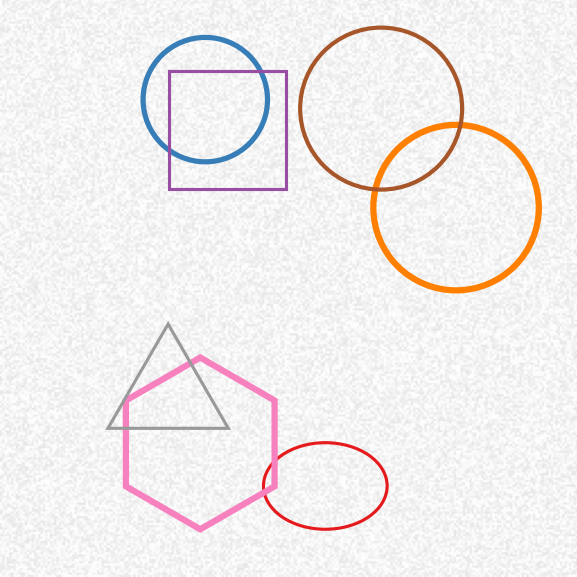[{"shape": "oval", "thickness": 1.5, "radius": 0.54, "center": [0.563, 0.158]}, {"shape": "circle", "thickness": 2.5, "radius": 0.54, "center": [0.356, 0.827]}, {"shape": "square", "thickness": 1.5, "radius": 0.51, "center": [0.394, 0.774]}, {"shape": "circle", "thickness": 3, "radius": 0.72, "center": [0.79, 0.64]}, {"shape": "circle", "thickness": 2, "radius": 0.7, "center": [0.66, 0.811]}, {"shape": "hexagon", "thickness": 3, "radius": 0.74, "center": [0.347, 0.231]}, {"shape": "triangle", "thickness": 1.5, "radius": 0.6, "center": [0.291, 0.318]}]